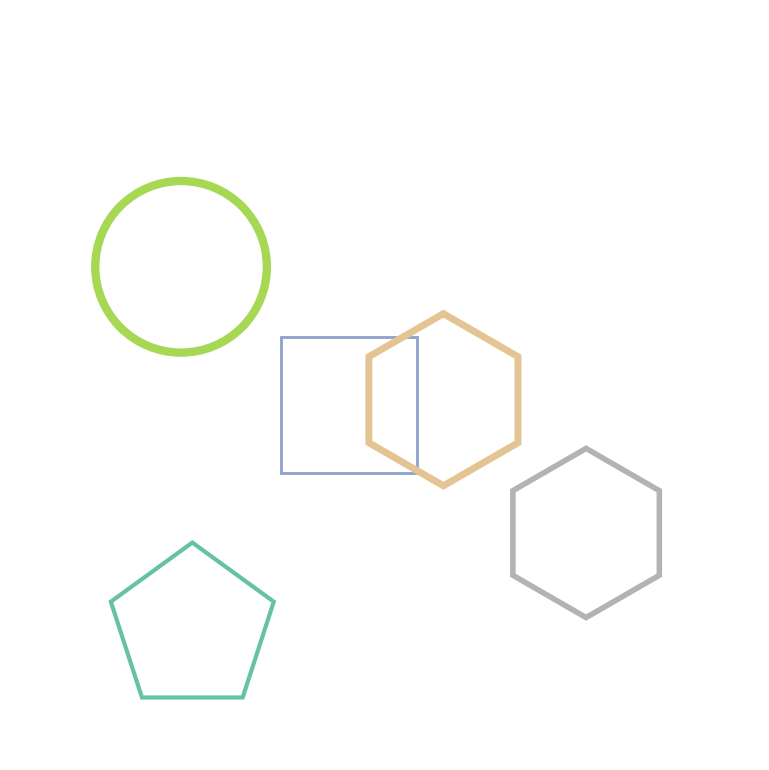[{"shape": "pentagon", "thickness": 1.5, "radius": 0.56, "center": [0.25, 0.184]}, {"shape": "square", "thickness": 1, "radius": 0.44, "center": [0.453, 0.474]}, {"shape": "circle", "thickness": 3, "radius": 0.56, "center": [0.235, 0.654]}, {"shape": "hexagon", "thickness": 2.5, "radius": 0.56, "center": [0.576, 0.481]}, {"shape": "hexagon", "thickness": 2, "radius": 0.55, "center": [0.761, 0.308]}]